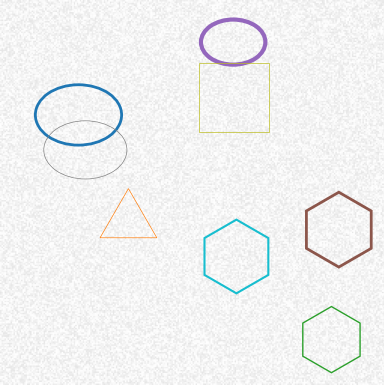[{"shape": "oval", "thickness": 2, "radius": 0.56, "center": [0.204, 0.701]}, {"shape": "triangle", "thickness": 0.5, "radius": 0.43, "center": [0.334, 0.425]}, {"shape": "hexagon", "thickness": 1, "radius": 0.43, "center": [0.861, 0.118]}, {"shape": "oval", "thickness": 3, "radius": 0.42, "center": [0.606, 0.891]}, {"shape": "hexagon", "thickness": 2, "radius": 0.49, "center": [0.88, 0.404]}, {"shape": "oval", "thickness": 0.5, "radius": 0.54, "center": [0.222, 0.611]}, {"shape": "square", "thickness": 0.5, "radius": 0.45, "center": [0.608, 0.747]}, {"shape": "hexagon", "thickness": 1.5, "radius": 0.48, "center": [0.614, 0.334]}]